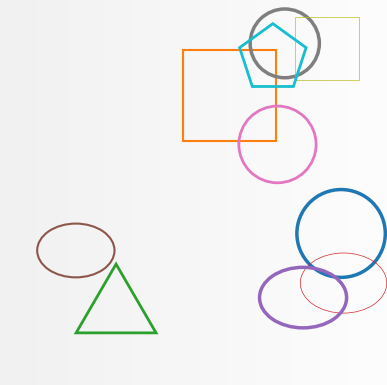[{"shape": "circle", "thickness": 2.5, "radius": 0.57, "center": [0.88, 0.394]}, {"shape": "square", "thickness": 1.5, "radius": 0.6, "center": [0.592, 0.752]}, {"shape": "triangle", "thickness": 2, "radius": 0.6, "center": [0.3, 0.195]}, {"shape": "oval", "thickness": 0.5, "radius": 0.56, "center": [0.887, 0.265]}, {"shape": "oval", "thickness": 2.5, "radius": 0.56, "center": [0.782, 0.227]}, {"shape": "oval", "thickness": 1.5, "radius": 0.5, "center": [0.196, 0.349]}, {"shape": "circle", "thickness": 2, "radius": 0.5, "center": [0.716, 0.625]}, {"shape": "circle", "thickness": 2.5, "radius": 0.45, "center": [0.735, 0.887]}, {"shape": "square", "thickness": 0.5, "radius": 0.41, "center": [0.845, 0.874]}, {"shape": "pentagon", "thickness": 2, "radius": 0.45, "center": [0.704, 0.848]}]